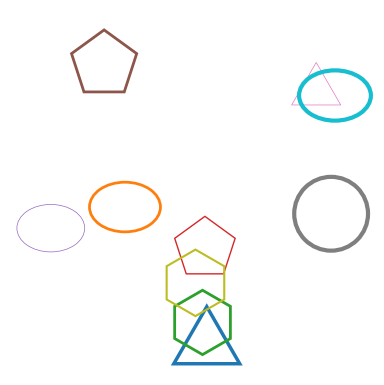[{"shape": "triangle", "thickness": 2.5, "radius": 0.49, "center": [0.537, 0.105]}, {"shape": "oval", "thickness": 2, "radius": 0.46, "center": [0.325, 0.462]}, {"shape": "hexagon", "thickness": 2, "radius": 0.42, "center": [0.526, 0.163]}, {"shape": "pentagon", "thickness": 1, "radius": 0.41, "center": [0.532, 0.355]}, {"shape": "oval", "thickness": 0.5, "radius": 0.44, "center": [0.132, 0.407]}, {"shape": "pentagon", "thickness": 2, "radius": 0.44, "center": [0.27, 0.833]}, {"shape": "triangle", "thickness": 0.5, "radius": 0.37, "center": [0.821, 0.764]}, {"shape": "circle", "thickness": 3, "radius": 0.48, "center": [0.86, 0.445]}, {"shape": "hexagon", "thickness": 1.5, "radius": 0.43, "center": [0.508, 0.265]}, {"shape": "oval", "thickness": 3, "radius": 0.47, "center": [0.87, 0.752]}]